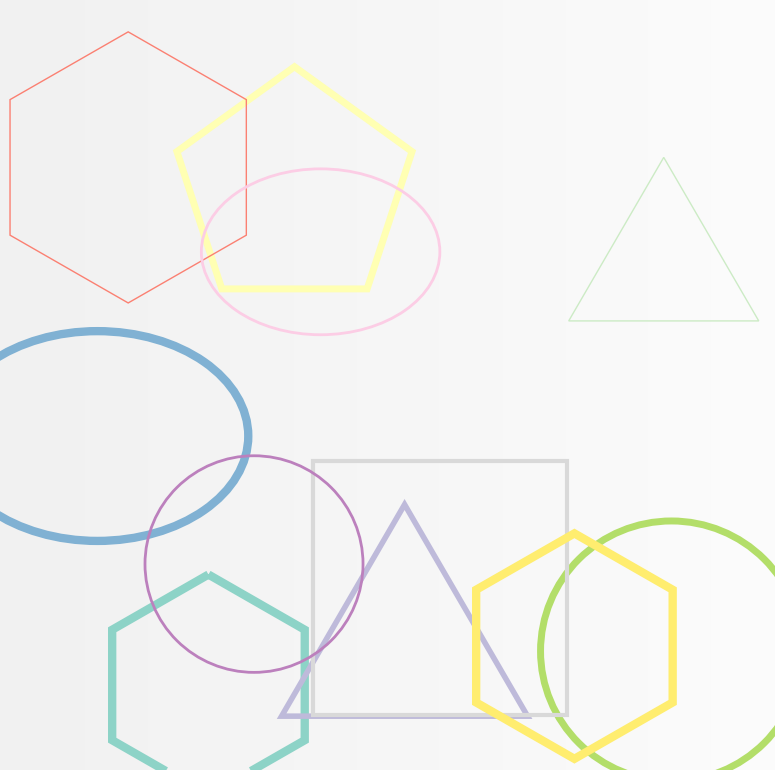[{"shape": "hexagon", "thickness": 3, "radius": 0.72, "center": [0.269, 0.11]}, {"shape": "pentagon", "thickness": 2.5, "radius": 0.8, "center": [0.38, 0.754]}, {"shape": "triangle", "thickness": 2, "radius": 0.92, "center": [0.522, 0.162]}, {"shape": "hexagon", "thickness": 0.5, "radius": 0.88, "center": [0.165, 0.783]}, {"shape": "oval", "thickness": 3, "radius": 0.97, "center": [0.126, 0.434]}, {"shape": "circle", "thickness": 2.5, "radius": 0.84, "center": [0.866, 0.154]}, {"shape": "oval", "thickness": 1, "radius": 0.77, "center": [0.414, 0.673]}, {"shape": "square", "thickness": 1.5, "radius": 0.82, "center": [0.568, 0.236]}, {"shape": "circle", "thickness": 1, "radius": 0.7, "center": [0.328, 0.267]}, {"shape": "triangle", "thickness": 0.5, "radius": 0.71, "center": [0.856, 0.654]}, {"shape": "hexagon", "thickness": 3, "radius": 0.73, "center": [0.741, 0.161]}]